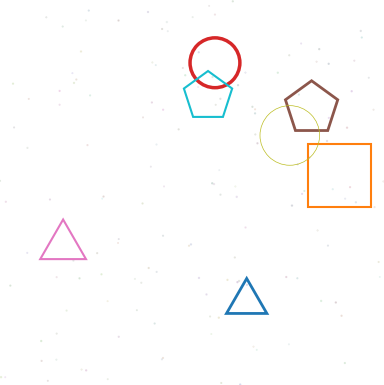[{"shape": "triangle", "thickness": 2, "radius": 0.3, "center": [0.641, 0.216]}, {"shape": "square", "thickness": 1.5, "radius": 0.41, "center": [0.882, 0.545]}, {"shape": "circle", "thickness": 2.5, "radius": 0.32, "center": [0.558, 0.837]}, {"shape": "pentagon", "thickness": 2, "radius": 0.36, "center": [0.809, 0.719]}, {"shape": "triangle", "thickness": 1.5, "radius": 0.34, "center": [0.164, 0.361]}, {"shape": "circle", "thickness": 0.5, "radius": 0.39, "center": [0.753, 0.648]}, {"shape": "pentagon", "thickness": 1.5, "radius": 0.33, "center": [0.54, 0.75]}]